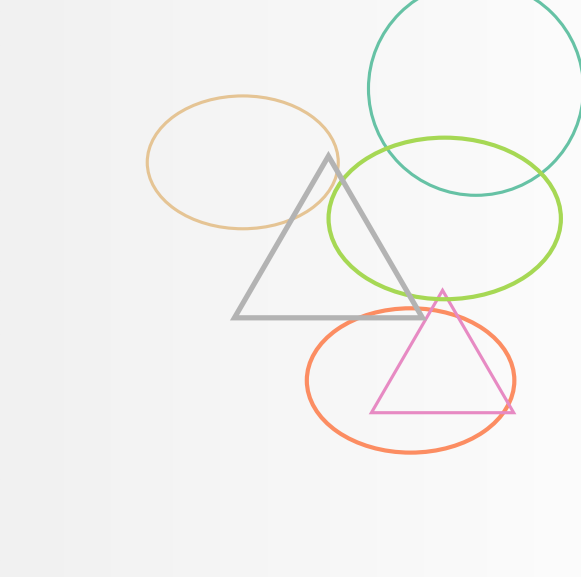[{"shape": "circle", "thickness": 1.5, "radius": 0.92, "center": [0.819, 0.846]}, {"shape": "oval", "thickness": 2, "radius": 0.89, "center": [0.706, 0.34]}, {"shape": "triangle", "thickness": 1.5, "radius": 0.71, "center": [0.761, 0.355]}, {"shape": "oval", "thickness": 2, "radius": 1.0, "center": [0.765, 0.621]}, {"shape": "oval", "thickness": 1.5, "radius": 0.82, "center": [0.418, 0.718]}, {"shape": "triangle", "thickness": 2.5, "radius": 0.93, "center": [0.565, 0.542]}]